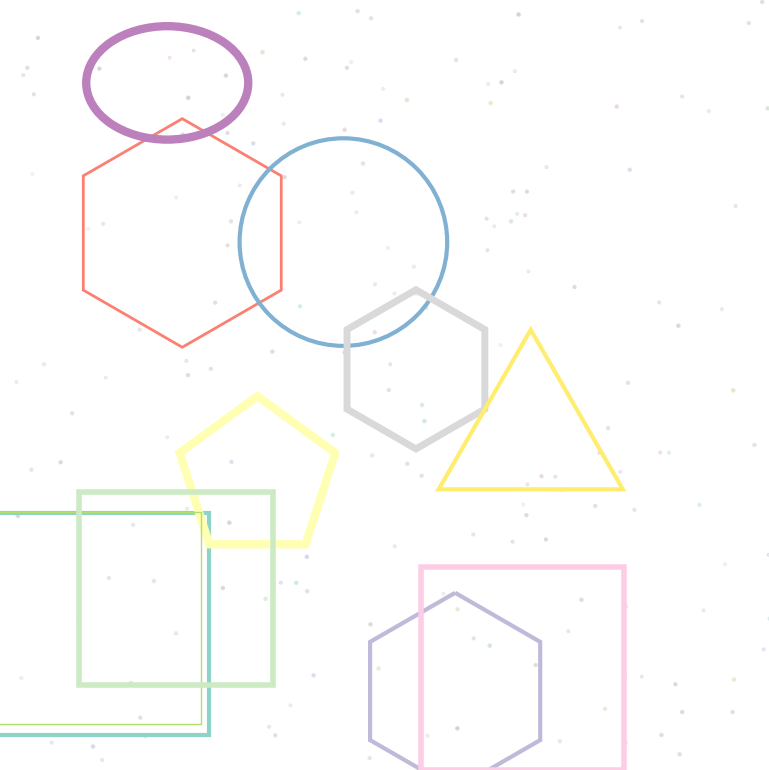[{"shape": "square", "thickness": 1.5, "radius": 0.72, "center": [0.128, 0.189]}, {"shape": "pentagon", "thickness": 3, "radius": 0.53, "center": [0.334, 0.379]}, {"shape": "hexagon", "thickness": 1.5, "radius": 0.64, "center": [0.591, 0.103]}, {"shape": "hexagon", "thickness": 1, "radius": 0.74, "center": [0.237, 0.697]}, {"shape": "circle", "thickness": 1.5, "radius": 0.67, "center": [0.446, 0.686]}, {"shape": "square", "thickness": 0.5, "radius": 0.69, "center": [0.123, 0.197]}, {"shape": "square", "thickness": 2, "radius": 0.66, "center": [0.678, 0.132]}, {"shape": "hexagon", "thickness": 2.5, "radius": 0.52, "center": [0.54, 0.52]}, {"shape": "oval", "thickness": 3, "radius": 0.53, "center": [0.217, 0.892]}, {"shape": "square", "thickness": 2, "radius": 0.63, "center": [0.229, 0.235]}, {"shape": "triangle", "thickness": 1.5, "radius": 0.69, "center": [0.689, 0.434]}]